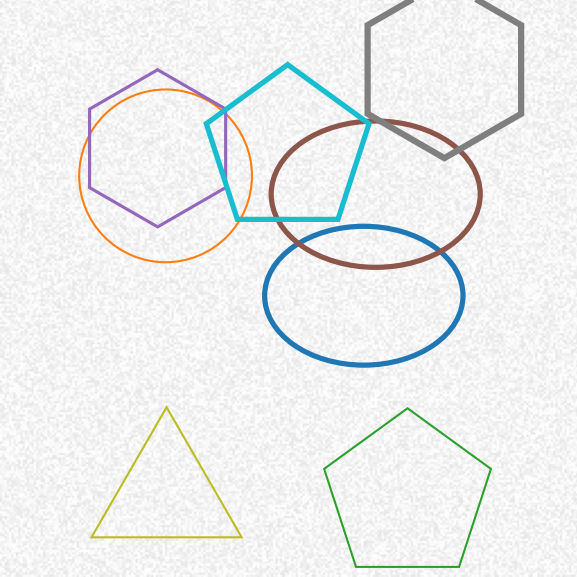[{"shape": "oval", "thickness": 2.5, "radius": 0.86, "center": [0.63, 0.487]}, {"shape": "circle", "thickness": 1, "radius": 0.75, "center": [0.287, 0.695]}, {"shape": "pentagon", "thickness": 1, "radius": 0.76, "center": [0.706, 0.14]}, {"shape": "hexagon", "thickness": 1.5, "radius": 0.68, "center": [0.273, 0.742]}, {"shape": "oval", "thickness": 2.5, "radius": 0.9, "center": [0.651, 0.663]}, {"shape": "hexagon", "thickness": 3, "radius": 0.77, "center": [0.769, 0.879]}, {"shape": "triangle", "thickness": 1, "radius": 0.75, "center": [0.288, 0.144]}, {"shape": "pentagon", "thickness": 2.5, "radius": 0.74, "center": [0.498, 0.739]}]